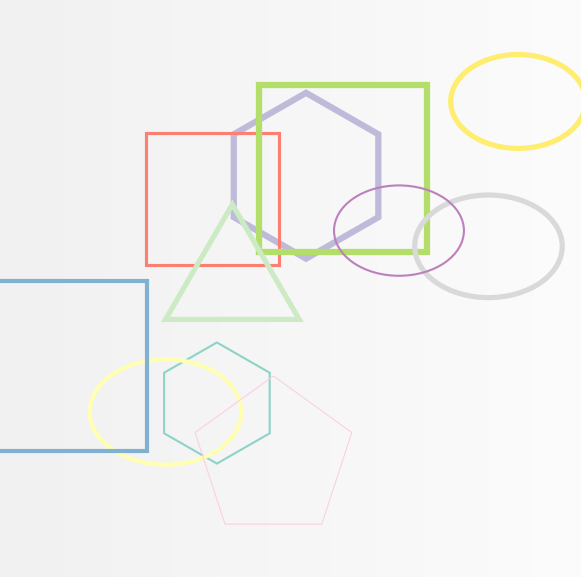[{"shape": "hexagon", "thickness": 1, "radius": 0.52, "center": [0.373, 0.301]}, {"shape": "oval", "thickness": 2, "radius": 0.65, "center": [0.285, 0.286]}, {"shape": "hexagon", "thickness": 3, "radius": 0.72, "center": [0.527, 0.695]}, {"shape": "square", "thickness": 1.5, "radius": 0.57, "center": [0.366, 0.654]}, {"shape": "square", "thickness": 2, "radius": 0.73, "center": [0.106, 0.365]}, {"shape": "square", "thickness": 3, "radius": 0.72, "center": [0.59, 0.707]}, {"shape": "pentagon", "thickness": 0.5, "radius": 0.71, "center": [0.47, 0.206]}, {"shape": "oval", "thickness": 2.5, "radius": 0.63, "center": [0.84, 0.573]}, {"shape": "oval", "thickness": 1, "radius": 0.56, "center": [0.686, 0.6]}, {"shape": "triangle", "thickness": 2.5, "radius": 0.66, "center": [0.4, 0.512]}, {"shape": "oval", "thickness": 2.5, "radius": 0.58, "center": [0.891, 0.823]}]